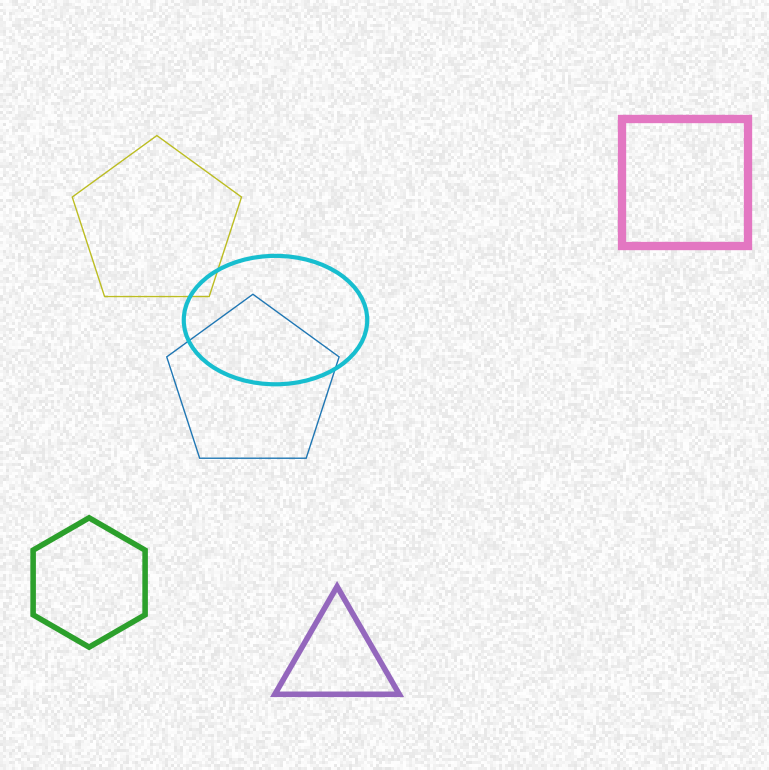[{"shape": "pentagon", "thickness": 0.5, "radius": 0.59, "center": [0.328, 0.5]}, {"shape": "hexagon", "thickness": 2, "radius": 0.42, "center": [0.116, 0.244]}, {"shape": "triangle", "thickness": 2, "radius": 0.47, "center": [0.438, 0.145]}, {"shape": "square", "thickness": 3, "radius": 0.41, "center": [0.89, 0.763]}, {"shape": "pentagon", "thickness": 0.5, "radius": 0.58, "center": [0.204, 0.708]}, {"shape": "oval", "thickness": 1.5, "radius": 0.6, "center": [0.358, 0.584]}]